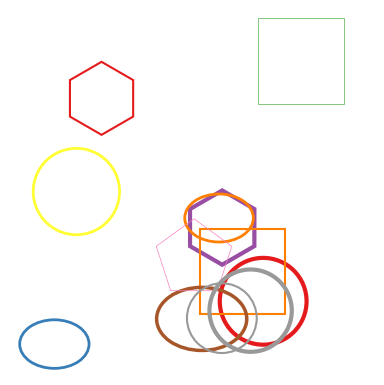[{"shape": "hexagon", "thickness": 1.5, "radius": 0.47, "center": [0.264, 0.745]}, {"shape": "circle", "thickness": 3, "radius": 0.56, "center": [0.684, 0.217]}, {"shape": "oval", "thickness": 2, "radius": 0.45, "center": [0.141, 0.106]}, {"shape": "square", "thickness": 0.5, "radius": 0.56, "center": [0.781, 0.841]}, {"shape": "hexagon", "thickness": 3, "radius": 0.48, "center": [0.577, 0.409]}, {"shape": "oval", "thickness": 2, "radius": 0.45, "center": [0.569, 0.434]}, {"shape": "square", "thickness": 1.5, "radius": 0.55, "center": [0.629, 0.295]}, {"shape": "circle", "thickness": 2, "radius": 0.56, "center": [0.198, 0.503]}, {"shape": "oval", "thickness": 2.5, "radius": 0.59, "center": [0.524, 0.172]}, {"shape": "pentagon", "thickness": 0.5, "radius": 0.52, "center": [0.504, 0.328]}, {"shape": "circle", "thickness": 3, "radius": 0.53, "center": [0.651, 0.193]}, {"shape": "circle", "thickness": 1.5, "radius": 0.45, "center": [0.576, 0.174]}]